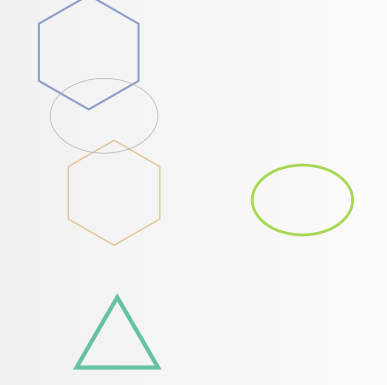[{"shape": "triangle", "thickness": 3, "radius": 0.61, "center": [0.303, 0.106]}, {"shape": "hexagon", "thickness": 1.5, "radius": 0.74, "center": [0.229, 0.864]}, {"shape": "oval", "thickness": 2, "radius": 0.65, "center": [0.78, 0.48]}, {"shape": "hexagon", "thickness": 1, "radius": 0.68, "center": [0.294, 0.499]}, {"shape": "oval", "thickness": 0.5, "radius": 0.69, "center": [0.269, 0.699]}]